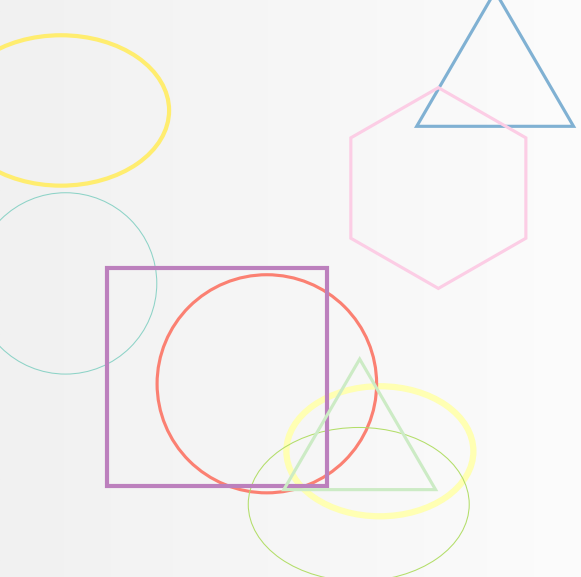[{"shape": "circle", "thickness": 0.5, "radius": 0.79, "center": [0.113, 0.508]}, {"shape": "oval", "thickness": 3, "radius": 0.8, "center": [0.654, 0.218]}, {"shape": "circle", "thickness": 1.5, "radius": 0.94, "center": [0.459, 0.335]}, {"shape": "triangle", "thickness": 1.5, "radius": 0.78, "center": [0.852, 0.858]}, {"shape": "oval", "thickness": 0.5, "radius": 0.95, "center": [0.617, 0.126]}, {"shape": "hexagon", "thickness": 1.5, "radius": 0.87, "center": [0.754, 0.674]}, {"shape": "square", "thickness": 2, "radius": 0.95, "center": [0.374, 0.347]}, {"shape": "triangle", "thickness": 1.5, "radius": 0.75, "center": [0.619, 0.227]}, {"shape": "oval", "thickness": 2, "radius": 0.93, "center": [0.105, 0.808]}]